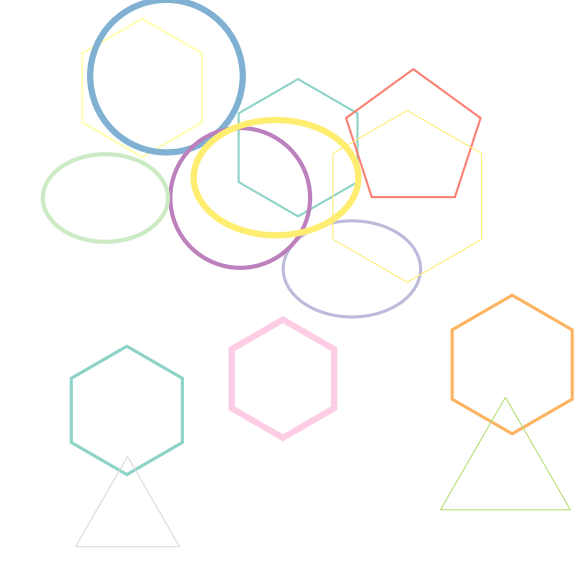[{"shape": "hexagon", "thickness": 1, "radius": 0.59, "center": [0.516, 0.743]}, {"shape": "hexagon", "thickness": 1.5, "radius": 0.56, "center": [0.22, 0.288]}, {"shape": "hexagon", "thickness": 1, "radius": 0.6, "center": [0.246, 0.847]}, {"shape": "oval", "thickness": 1.5, "radius": 0.59, "center": [0.609, 0.533]}, {"shape": "pentagon", "thickness": 1, "radius": 0.61, "center": [0.716, 0.757]}, {"shape": "circle", "thickness": 3, "radius": 0.66, "center": [0.288, 0.867]}, {"shape": "hexagon", "thickness": 1.5, "radius": 0.6, "center": [0.887, 0.368]}, {"shape": "triangle", "thickness": 0.5, "radius": 0.65, "center": [0.875, 0.181]}, {"shape": "hexagon", "thickness": 3, "radius": 0.51, "center": [0.49, 0.343]}, {"shape": "triangle", "thickness": 0.5, "radius": 0.52, "center": [0.221, 0.105]}, {"shape": "circle", "thickness": 2, "radius": 0.61, "center": [0.416, 0.656]}, {"shape": "oval", "thickness": 2, "radius": 0.54, "center": [0.182, 0.656]}, {"shape": "hexagon", "thickness": 0.5, "radius": 0.74, "center": [0.705, 0.659]}, {"shape": "oval", "thickness": 3, "radius": 0.71, "center": [0.478, 0.692]}]